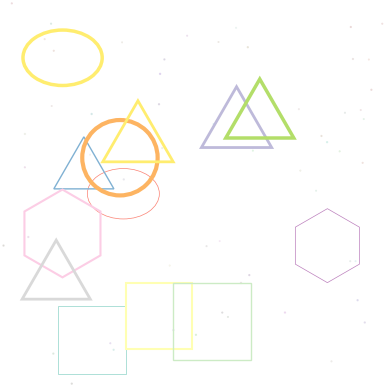[{"shape": "square", "thickness": 0.5, "radius": 0.44, "center": [0.24, 0.116]}, {"shape": "square", "thickness": 1.5, "radius": 0.43, "center": [0.413, 0.179]}, {"shape": "triangle", "thickness": 2, "radius": 0.53, "center": [0.614, 0.669]}, {"shape": "oval", "thickness": 0.5, "radius": 0.47, "center": [0.32, 0.497]}, {"shape": "triangle", "thickness": 1, "radius": 0.45, "center": [0.218, 0.554]}, {"shape": "circle", "thickness": 3, "radius": 0.49, "center": [0.312, 0.59]}, {"shape": "triangle", "thickness": 2.5, "radius": 0.51, "center": [0.675, 0.693]}, {"shape": "hexagon", "thickness": 1.5, "radius": 0.57, "center": [0.162, 0.394]}, {"shape": "triangle", "thickness": 2, "radius": 0.51, "center": [0.146, 0.274]}, {"shape": "hexagon", "thickness": 0.5, "radius": 0.48, "center": [0.85, 0.362]}, {"shape": "square", "thickness": 1, "radius": 0.5, "center": [0.55, 0.165]}, {"shape": "oval", "thickness": 2.5, "radius": 0.51, "center": [0.163, 0.85]}, {"shape": "triangle", "thickness": 2, "radius": 0.53, "center": [0.358, 0.633]}]